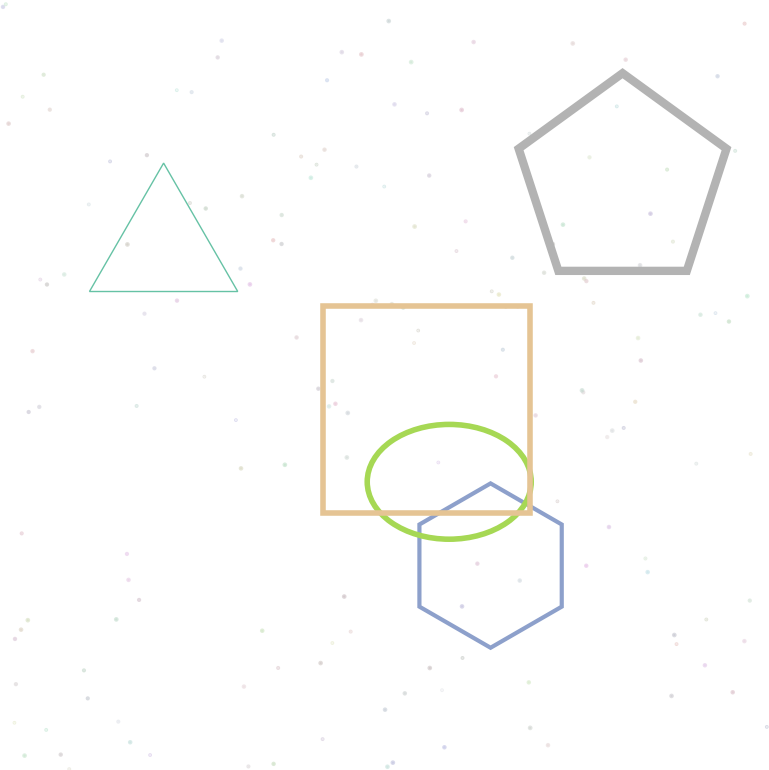[{"shape": "triangle", "thickness": 0.5, "radius": 0.56, "center": [0.212, 0.677]}, {"shape": "hexagon", "thickness": 1.5, "radius": 0.53, "center": [0.637, 0.265]}, {"shape": "oval", "thickness": 2, "radius": 0.53, "center": [0.583, 0.374]}, {"shape": "square", "thickness": 2, "radius": 0.67, "center": [0.554, 0.469]}, {"shape": "pentagon", "thickness": 3, "radius": 0.71, "center": [0.809, 0.763]}]